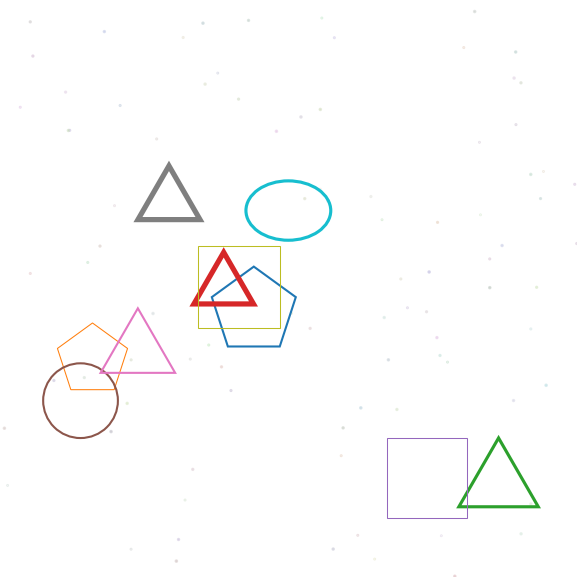[{"shape": "pentagon", "thickness": 1, "radius": 0.38, "center": [0.439, 0.461]}, {"shape": "pentagon", "thickness": 0.5, "radius": 0.32, "center": [0.16, 0.376]}, {"shape": "triangle", "thickness": 1.5, "radius": 0.4, "center": [0.863, 0.161]}, {"shape": "triangle", "thickness": 2.5, "radius": 0.3, "center": [0.387, 0.503]}, {"shape": "square", "thickness": 0.5, "radius": 0.35, "center": [0.739, 0.171]}, {"shape": "circle", "thickness": 1, "radius": 0.32, "center": [0.139, 0.305]}, {"shape": "triangle", "thickness": 1, "radius": 0.37, "center": [0.239, 0.391]}, {"shape": "triangle", "thickness": 2.5, "radius": 0.31, "center": [0.293, 0.65]}, {"shape": "square", "thickness": 0.5, "radius": 0.35, "center": [0.414, 0.502]}, {"shape": "oval", "thickness": 1.5, "radius": 0.37, "center": [0.499, 0.635]}]